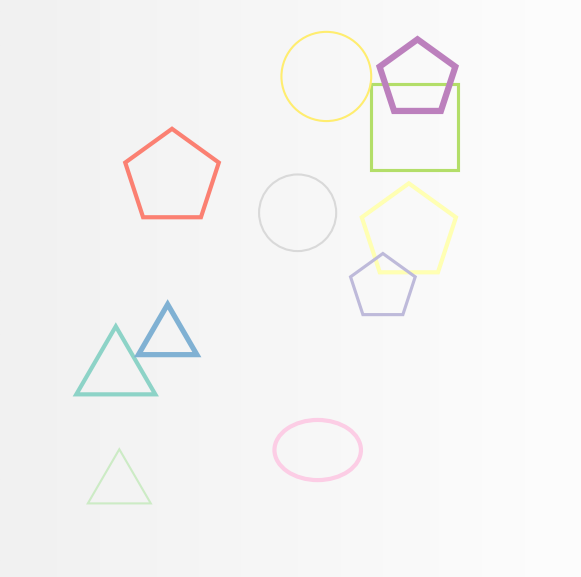[{"shape": "triangle", "thickness": 2, "radius": 0.39, "center": [0.199, 0.356]}, {"shape": "pentagon", "thickness": 2, "radius": 0.43, "center": [0.703, 0.596]}, {"shape": "pentagon", "thickness": 1.5, "radius": 0.29, "center": [0.659, 0.502]}, {"shape": "pentagon", "thickness": 2, "radius": 0.42, "center": [0.296, 0.691]}, {"shape": "triangle", "thickness": 2.5, "radius": 0.29, "center": [0.288, 0.414]}, {"shape": "square", "thickness": 1.5, "radius": 0.37, "center": [0.712, 0.779]}, {"shape": "oval", "thickness": 2, "radius": 0.37, "center": [0.547, 0.22]}, {"shape": "circle", "thickness": 1, "radius": 0.33, "center": [0.512, 0.631]}, {"shape": "pentagon", "thickness": 3, "radius": 0.34, "center": [0.718, 0.862]}, {"shape": "triangle", "thickness": 1, "radius": 0.31, "center": [0.205, 0.159]}, {"shape": "circle", "thickness": 1, "radius": 0.39, "center": [0.561, 0.867]}]